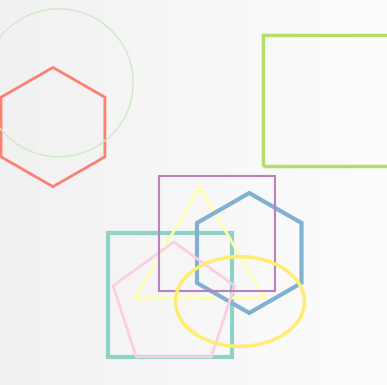[{"shape": "square", "thickness": 3, "radius": 0.8, "center": [0.438, 0.234]}, {"shape": "triangle", "thickness": 2, "radius": 0.96, "center": [0.515, 0.323]}, {"shape": "hexagon", "thickness": 2, "radius": 0.77, "center": [0.137, 0.67]}, {"shape": "hexagon", "thickness": 3, "radius": 0.78, "center": [0.643, 0.343]}, {"shape": "square", "thickness": 2.5, "radius": 0.85, "center": [0.849, 0.739]}, {"shape": "pentagon", "thickness": 2, "radius": 0.82, "center": [0.449, 0.207]}, {"shape": "square", "thickness": 1.5, "radius": 0.75, "center": [0.56, 0.393]}, {"shape": "circle", "thickness": 1, "radius": 0.96, "center": [0.152, 0.785]}, {"shape": "oval", "thickness": 2.5, "radius": 0.83, "center": [0.619, 0.217]}]